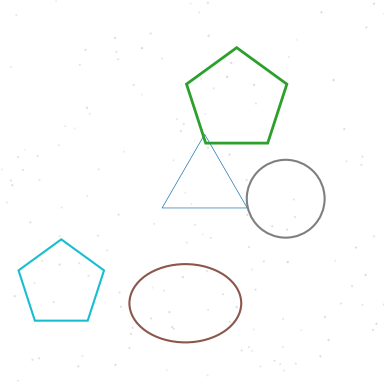[{"shape": "triangle", "thickness": 0.5, "radius": 0.64, "center": [0.532, 0.524]}, {"shape": "pentagon", "thickness": 2, "radius": 0.69, "center": [0.615, 0.739]}, {"shape": "oval", "thickness": 1.5, "radius": 0.73, "center": [0.481, 0.212]}, {"shape": "circle", "thickness": 1.5, "radius": 0.51, "center": [0.742, 0.484]}, {"shape": "pentagon", "thickness": 1.5, "radius": 0.58, "center": [0.159, 0.262]}]